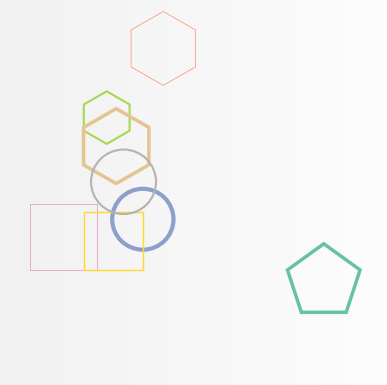[{"shape": "pentagon", "thickness": 2.5, "radius": 0.49, "center": [0.836, 0.268]}, {"shape": "hexagon", "thickness": 0.5, "radius": 0.48, "center": [0.421, 0.874]}, {"shape": "circle", "thickness": 3, "radius": 0.4, "center": [0.369, 0.431]}, {"shape": "square", "thickness": 0.5, "radius": 0.43, "center": [0.164, 0.385]}, {"shape": "hexagon", "thickness": 1.5, "radius": 0.34, "center": [0.275, 0.695]}, {"shape": "square", "thickness": 1, "radius": 0.38, "center": [0.293, 0.374]}, {"shape": "hexagon", "thickness": 2.5, "radius": 0.49, "center": [0.3, 0.62]}, {"shape": "circle", "thickness": 1.5, "radius": 0.42, "center": [0.319, 0.528]}]